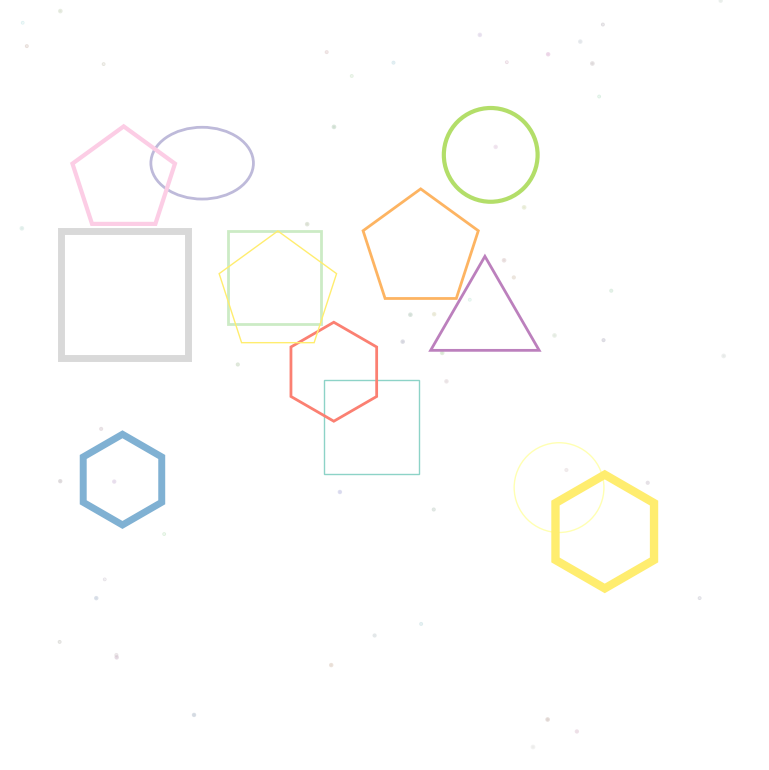[{"shape": "square", "thickness": 0.5, "radius": 0.31, "center": [0.482, 0.446]}, {"shape": "circle", "thickness": 0.5, "radius": 0.29, "center": [0.726, 0.367]}, {"shape": "oval", "thickness": 1, "radius": 0.33, "center": [0.263, 0.788]}, {"shape": "hexagon", "thickness": 1, "radius": 0.32, "center": [0.434, 0.517]}, {"shape": "hexagon", "thickness": 2.5, "radius": 0.29, "center": [0.159, 0.377]}, {"shape": "pentagon", "thickness": 1, "radius": 0.39, "center": [0.546, 0.676]}, {"shape": "circle", "thickness": 1.5, "radius": 0.3, "center": [0.637, 0.799]}, {"shape": "pentagon", "thickness": 1.5, "radius": 0.35, "center": [0.161, 0.766]}, {"shape": "square", "thickness": 2.5, "radius": 0.41, "center": [0.161, 0.617]}, {"shape": "triangle", "thickness": 1, "radius": 0.41, "center": [0.63, 0.586]}, {"shape": "square", "thickness": 1, "radius": 0.3, "center": [0.356, 0.64]}, {"shape": "hexagon", "thickness": 3, "radius": 0.37, "center": [0.785, 0.31]}, {"shape": "pentagon", "thickness": 0.5, "radius": 0.4, "center": [0.361, 0.62]}]